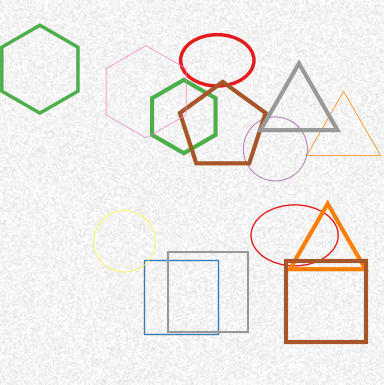[{"shape": "oval", "thickness": 1, "radius": 0.57, "center": [0.765, 0.389]}, {"shape": "oval", "thickness": 2.5, "radius": 0.48, "center": [0.564, 0.843]}, {"shape": "square", "thickness": 1, "radius": 0.48, "center": [0.47, 0.228]}, {"shape": "hexagon", "thickness": 2.5, "radius": 0.57, "center": [0.104, 0.82]}, {"shape": "hexagon", "thickness": 3, "radius": 0.48, "center": [0.477, 0.697]}, {"shape": "circle", "thickness": 0.5, "radius": 0.42, "center": [0.715, 0.613]}, {"shape": "triangle", "thickness": 3, "radius": 0.57, "center": [0.851, 0.357]}, {"shape": "triangle", "thickness": 0.5, "radius": 0.56, "center": [0.893, 0.651]}, {"shape": "circle", "thickness": 0.5, "radius": 0.4, "center": [0.324, 0.373]}, {"shape": "pentagon", "thickness": 3, "radius": 0.58, "center": [0.579, 0.67]}, {"shape": "square", "thickness": 3, "radius": 0.52, "center": [0.846, 0.217]}, {"shape": "hexagon", "thickness": 0.5, "radius": 0.6, "center": [0.38, 0.762]}, {"shape": "triangle", "thickness": 3, "radius": 0.58, "center": [0.777, 0.72]}, {"shape": "square", "thickness": 1.5, "radius": 0.52, "center": [0.541, 0.241]}]